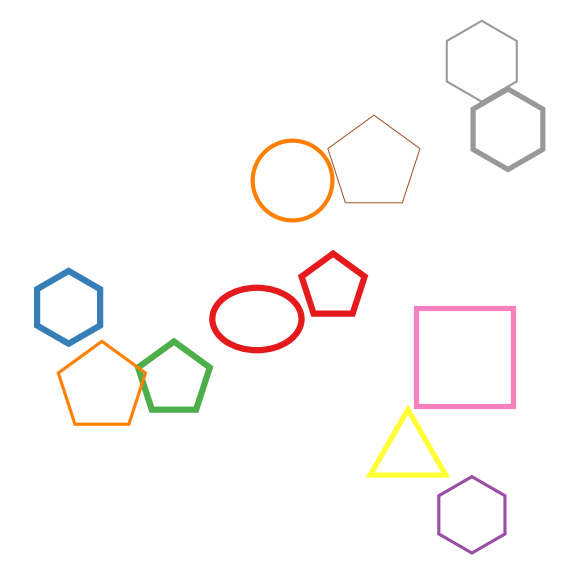[{"shape": "oval", "thickness": 3, "radius": 0.39, "center": [0.445, 0.447]}, {"shape": "pentagon", "thickness": 3, "radius": 0.29, "center": [0.577, 0.503]}, {"shape": "hexagon", "thickness": 3, "radius": 0.31, "center": [0.119, 0.467]}, {"shape": "pentagon", "thickness": 3, "radius": 0.33, "center": [0.301, 0.343]}, {"shape": "hexagon", "thickness": 1.5, "radius": 0.33, "center": [0.817, 0.108]}, {"shape": "pentagon", "thickness": 1.5, "radius": 0.4, "center": [0.176, 0.329]}, {"shape": "circle", "thickness": 2, "radius": 0.35, "center": [0.507, 0.687]}, {"shape": "triangle", "thickness": 2.5, "radius": 0.38, "center": [0.706, 0.214]}, {"shape": "pentagon", "thickness": 0.5, "radius": 0.42, "center": [0.647, 0.716]}, {"shape": "square", "thickness": 2.5, "radius": 0.42, "center": [0.804, 0.38]}, {"shape": "hexagon", "thickness": 2.5, "radius": 0.35, "center": [0.88, 0.775]}, {"shape": "hexagon", "thickness": 1, "radius": 0.35, "center": [0.834, 0.893]}]